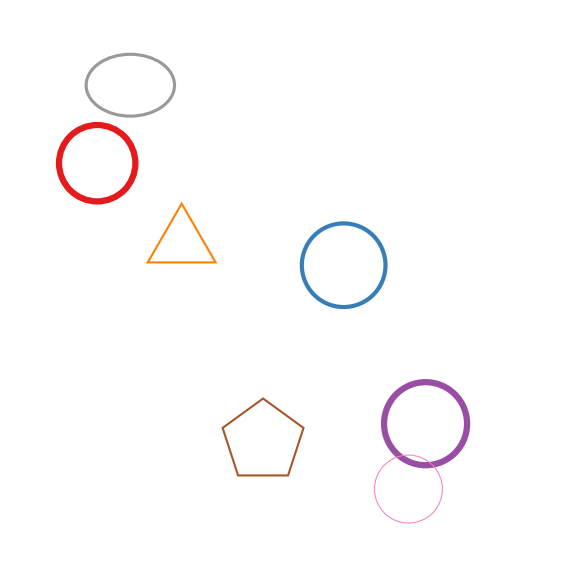[{"shape": "circle", "thickness": 3, "radius": 0.33, "center": [0.168, 0.717]}, {"shape": "circle", "thickness": 2, "radius": 0.36, "center": [0.595, 0.54]}, {"shape": "circle", "thickness": 3, "radius": 0.36, "center": [0.737, 0.265]}, {"shape": "triangle", "thickness": 1, "radius": 0.34, "center": [0.315, 0.579]}, {"shape": "pentagon", "thickness": 1, "radius": 0.37, "center": [0.456, 0.235]}, {"shape": "circle", "thickness": 0.5, "radius": 0.29, "center": [0.707, 0.152]}, {"shape": "oval", "thickness": 1.5, "radius": 0.38, "center": [0.226, 0.852]}]